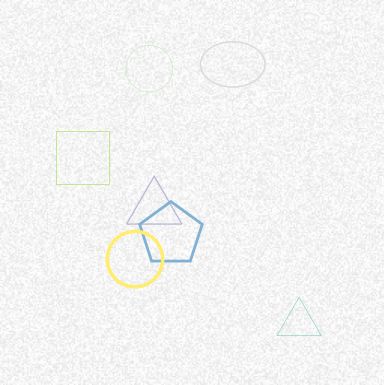[{"shape": "triangle", "thickness": 0.5, "radius": 0.33, "center": [0.777, 0.161]}, {"shape": "triangle", "thickness": 1, "radius": 0.41, "center": [0.401, 0.459]}, {"shape": "pentagon", "thickness": 2, "radius": 0.43, "center": [0.444, 0.391]}, {"shape": "square", "thickness": 0.5, "radius": 0.35, "center": [0.215, 0.591]}, {"shape": "oval", "thickness": 1, "radius": 0.42, "center": [0.604, 0.833]}, {"shape": "circle", "thickness": 0.5, "radius": 0.3, "center": [0.388, 0.822]}, {"shape": "circle", "thickness": 2.5, "radius": 0.36, "center": [0.351, 0.327]}]